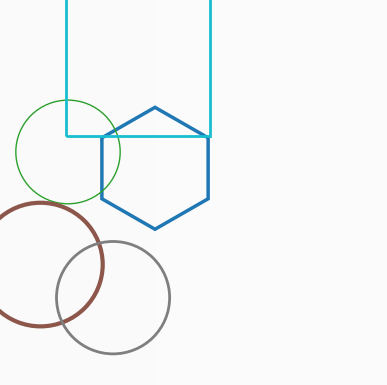[{"shape": "hexagon", "thickness": 2.5, "radius": 0.79, "center": [0.4, 0.563]}, {"shape": "circle", "thickness": 1, "radius": 0.67, "center": [0.175, 0.605]}, {"shape": "circle", "thickness": 3, "radius": 0.8, "center": [0.105, 0.313]}, {"shape": "circle", "thickness": 2, "radius": 0.73, "center": [0.292, 0.227]}, {"shape": "square", "thickness": 2, "radius": 0.93, "center": [0.356, 0.833]}]